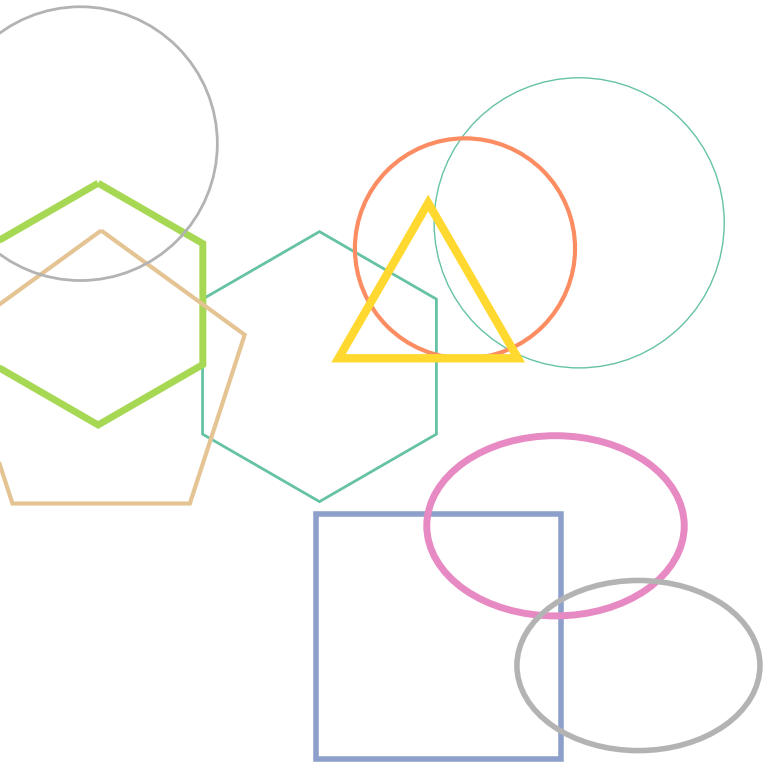[{"shape": "circle", "thickness": 0.5, "radius": 0.94, "center": [0.752, 0.711]}, {"shape": "hexagon", "thickness": 1, "radius": 0.88, "center": [0.415, 0.524]}, {"shape": "circle", "thickness": 1.5, "radius": 0.71, "center": [0.604, 0.677]}, {"shape": "square", "thickness": 2, "radius": 0.79, "center": [0.57, 0.174]}, {"shape": "oval", "thickness": 2.5, "radius": 0.84, "center": [0.721, 0.317]}, {"shape": "hexagon", "thickness": 2.5, "radius": 0.79, "center": [0.127, 0.605]}, {"shape": "triangle", "thickness": 3, "radius": 0.67, "center": [0.556, 0.602]}, {"shape": "pentagon", "thickness": 1.5, "radius": 0.98, "center": [0.131, 0.505]}, {"shape": "circle", "thickness": 1, "radius": 0.89, "center": [0.104, 0.813]}, {"shape": "oval", "thickness": 2, "radius": 0.79, "center": [0.829, 0.136]}]